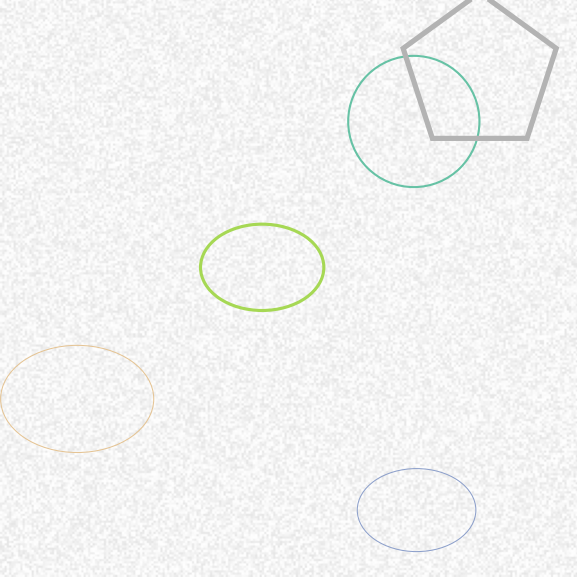[{"shape": "circle", "thickness": 1, "radius": 0.57, "center": [0.717, 0.789]}, {"shape": "oval", "thickness": 0.5, "radius": 0.51, "center": [0.721, 0.116]}, {"shape": "oval", "thickness": 1.5, "radius": 0.53, "center": [0.454, 0.536]}, {"shape": "oval", "thickness": 0.5, "radius": 0.66, "center": [0.134, 0.308]}, {"shape": "pentagon", "thickness": 2.5, "radius": 0.7, "center": [0.831, 0.872]}]